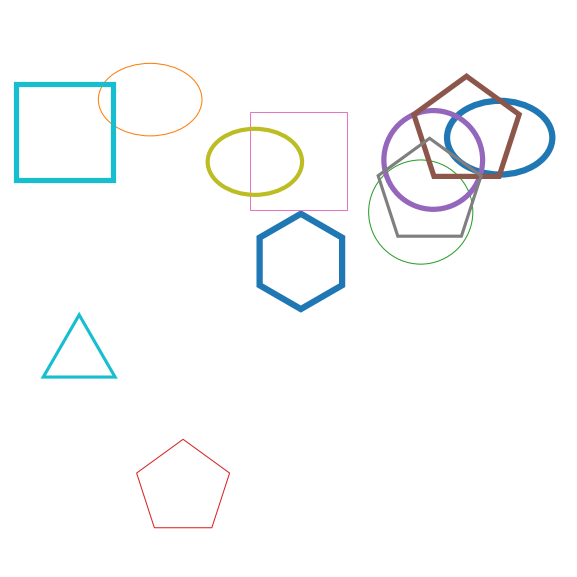[{"shape": "oval", "thickness": 3, "radius": 0.46, "center": [0.865, 0.761]}, {"shape": "hexagon", "thickness": 3, "radius": 0.41, "center": [0.521, 0.546]}, {"shape": "oval", "thickness": 0.5, "radius": 0.45, "center": [0.26, 0.827]}, {"shape": "circle", "thickness": 0.5, "radius": 0.45, "center": [0.729, 0.632]}, {"shape": "pentagon", "thickness": 0.5, "radius": 0.42, "center": [0.317, 0.154]}, {"shape": "circle", "thickness": 2.5, "radius": 0.43, "center": [0.75, 0.722]}, {"shape": "pentagon", "thickness": 2.5, "radius": 0.48, "center": [0.808, 0.771]}, {"shape": "square", "thickness": 0.5, "radius": 0.42, "center": [0.517, 0.721]}, {"shape": "pentagon", "thickness": 1.5, "radius": 0.47, "center": [0.744, 0.666]}, {"shape": "oval", "thickness": 2, "radius": 0.41, "center": [0.441, 0.719]}, {"shape": "square", "thickness": 2.5, "radius": 0.42, "center": [0.112, 0.77]}, {"shape": "triangle", "thickness": 1.5, "radius": 0.36, "center": [0.137, 0.382]}]